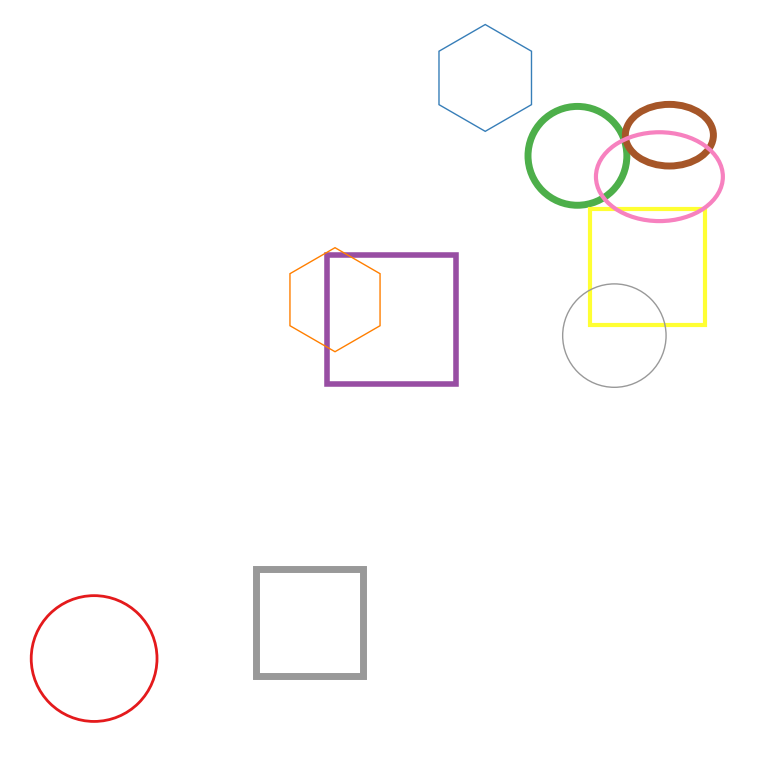[{"shape": "circle", "thickness": 1, "radius": 0.41, "center": [0.122, 0.145]}, {"shape": "hexagon", "thickness": 0.5, "radius": 0.35, "center": [0.63, 0.899]}, {"shape": "circle", "thickness": 2.5, "radius": 0.32, "center": [0.75, 0.798]}, {"shape": "square", "thickness": 2, "radius": 0.42, "center": [0.508, 0.585]}, {"shape": "hexagon", "thickness": 0.5, "radius": 0.34, "center": [0.435, 0.611]}, {"shape": "square", "thickness": 1.5, "radius": 0.37, "center": [0.841, 0.653]}, {"shape": "oval", "thickness": 2.5, "radius": 0.29, "center": [0.869, 0.824]}, {"shape": "oval", "thickness": 1.5, "radius": 0.41, "center": [0.856, 0.771]}, {"shape": "square", "thickness": 2.5, "radius": 0.35, "center": [0.402, 0.191]}, {"shape": "circle", "thickness": 0.5, "radius": 0.34, "center": [0.798, 0.564]}]